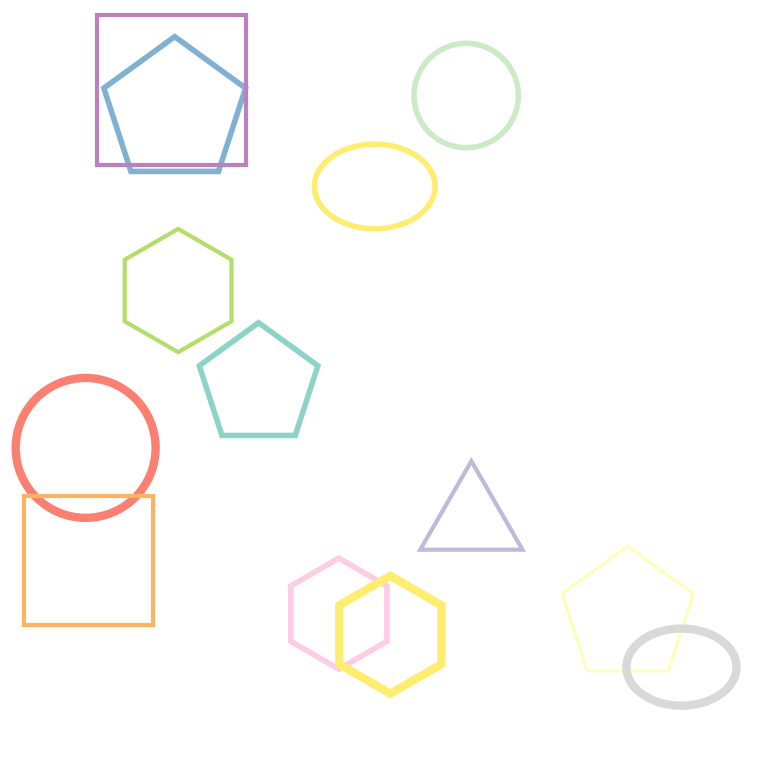[{"shape": "pentagon", "thickness": 2, "radius": 0.4, "center": [0.336, 0.5]}, {"shape": "pentagon", "thickness": 1, "radius": 0.45, "center": [0.815, 0.201]}, {"shape": "triangle", "thickness": 1.5, "radius": 0.38, "center": [0.612, 0.324]}, {"shape": "circle", "thickness": 3, "radius": 0.45, "center": [0.111, 0.418]}, {"shape": "pentagon", "thickness": 2, "radius": 0.48, "center": [0.227, 0.856]}, {"shape": "square", "thickness": 1.5, "radius": 0.42, "center": [0.115, 0.272]}, {"shape": "hexagon", "thickness": 1.5, "radius": 0.4, "center": [0.231, 0.623]}, {"shape": "hexagon", "thickness": 2, "radius": 0.36, "center": [0.44, 0.203]}, {"shape": "oval", "thickness": 3, "radius": 0.36, "center": [0.885, 0.134]}, {"shape": "square", "thickness": 1.5, "radius": 0.49, "center": [0.223, 0.883]}, {"shape": "circle", "thickness": 2, "radius": 0.34, "center": [0.605, 0.876]}, {"shape": "oval", "thickness": 2, "radius": 0.39, "center": [0.487, 0.758]}, {"shape": "hexagon", "thickness": 3, "radius": 0.38, "center": [0.507, 0.176]}]